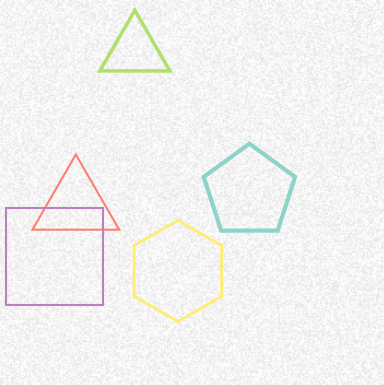[{"shape": "pentagon", "thickness": 3, "radius": 0.62, "center": [0.648, 0.502]}, {"shape": "triangle", "thickness": 1.5, "radius": 0.65, "center": [0.197, 0.468]}, {"shape": "triangle", "thickness": 2.5, "radius": 0.53, "center": [0.35, 0.868]}, {"shape": "square", "thickness": 1.5, "radius": 0.63, "center": [0.142, 0.334]}, {"shape": "hexagon", "thickness": 2, "radius": 0.66, "center": [0.462, 0.296]}]